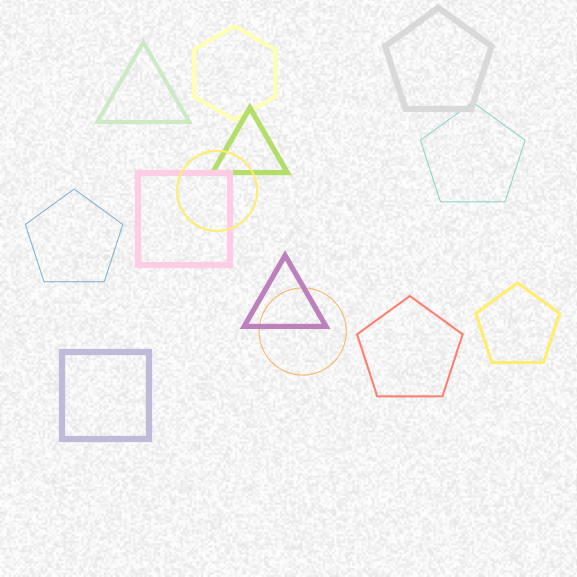[{"shape": "pentagon", "thickness": 0.5, "radius": 0.48, "center": [0.819, 0.727]}, {"shape": "hexagon", "thickness": 2, "radius": 0.41, "center": [0.406, 0.873]}, {"shape": "square", "thickness": 3, "radius": 0.38, "center": [0.182, 0.314]}, {"shape": "pentagon", "thickness": 1, "radius": 0.48, "center": [0.71, 0.391]}, {"shape": "pentagon", "thickness": 0.5, "radius": 0.44, "center": [0.128, 0.583]}, {"shape": "circle", "thickness": 0.5, "radius": 0.38, "center": [0.524, 0.425]}, {"shape": "triangle", "thickness": 2.5, "radius": 0.37, "center": [0.433, 0.738]}, {"shape": "square", "thickness": 3, "radius": 0.4, "center": [0.318, 0.62]}, {"shape": "pentagon", "thickness": 3, "radius": 0.48, "center": [0.759, 0.889]}, {"shape": "triangle", "thickness": 2.5, "radius": 0.41, "center": [0.494, 0.475]}, {"shape": "triangle", "thickness": 2, "radius": 0.46, "center": [0.248, 0.834]}, {"shape": "circle", "thickness": 1, "radius": 0.35, "center": [0.376, 0.669]}, {"shape": "pentagon", "thickness": 1.5, "radius": 0.38, "center": [0.896, 0.433]}]